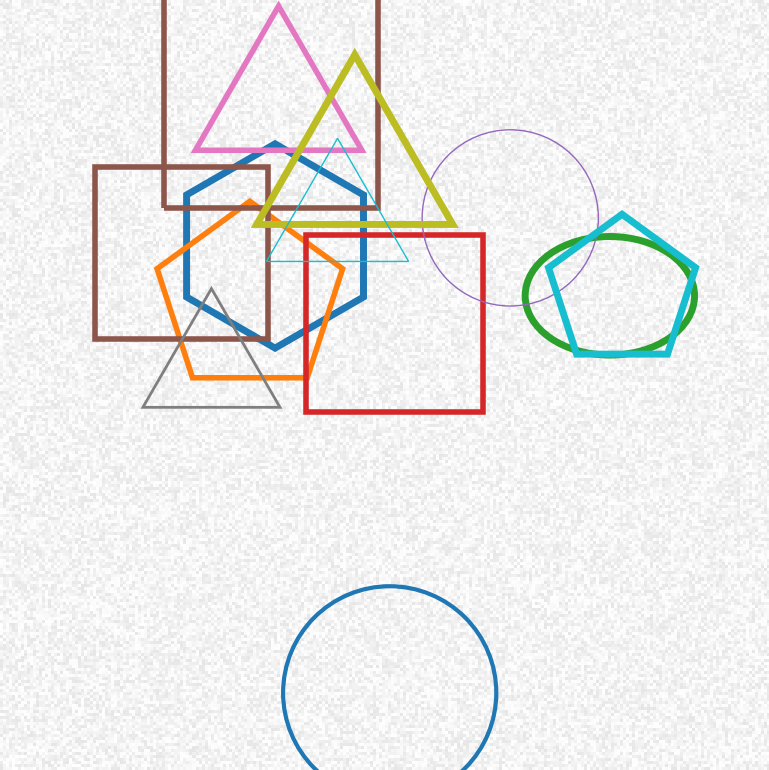[{"shape": "hexagon", "thickness": 2.5, "radius": 0.66, "center": [0.357, 0.681]}, {"shape": "circle", "thickness": 1.5, "radius": 0.69, "center": [0.506, 0.1]}, {"shape": "pentagon", "thickness": 2, "radius": 0.63, "center": [0.324, 0.612]}, {"shape": "oval", "thickness": 2.5, "radius": 0.55, "center": [0.792, 0.616]}, {"shape": "square", "thickness": 2, "radius": 0.58, "center": [0.513, 0.58]}, {"shape": "circle", "thickness": 0.5, "radius": 0.57, "center": [0.663, 0.717]}, {"shape": "square", "thickness": 2, "radius": 0.56, "center": [0.236, 0.671]}, {"shape": "square", "thickness": 2, "radius": 0.69, "center": [0.352, 0.868]}, {"shape": "triangle", "thickness": 2, "radius": 0.62, "center": [0.362, 0.867]}, {"shape": "triangle", "thickness": 1, "radius": 0.51, "center": [0.275, 0.522]}, {"shape": "triangle", "thickness": 2.5, "radius": 0.73, "center": [0.461, 0.782]}, {"shape": "triangle", "thickness": 0.5, "radius": 0.53, "center": [0.438, 0.714]}, {"shape": "pentagon", "thickness": 2.5, "radius": 0.5, "center": [0.808, 0.621]}]